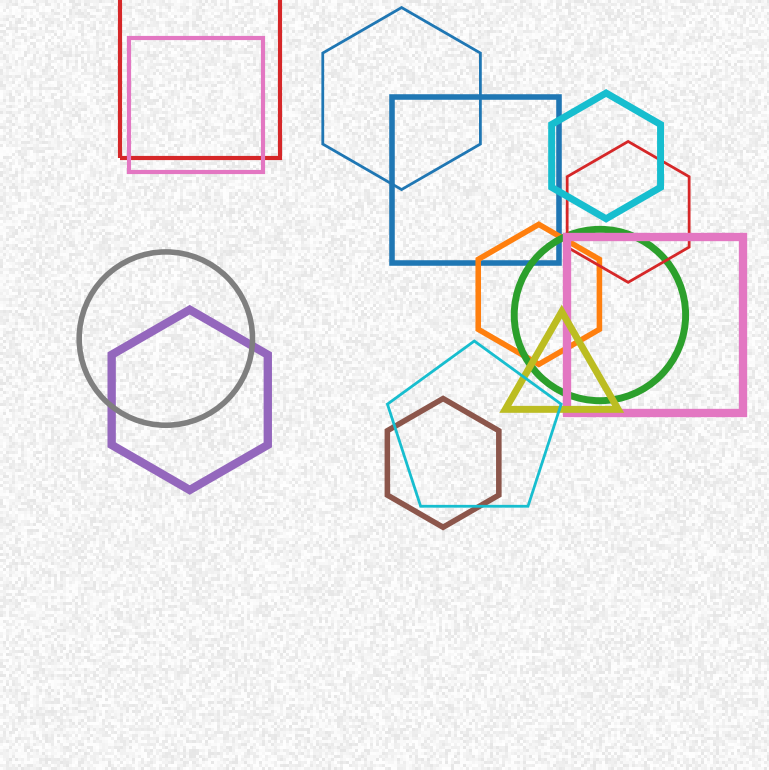[{"shape": "hexagon", "thickness": 1, "radius": 0.59, "center": [0.522, 0.872]}, {"shape": "square", "thickness": 2, "radius": 0.54, "center": [0.617, 0.766]}, {"shape": "hexagon", "thickness": 2, "radius": 0.45, "center": [0.7, 0.618]}, {"shape": "circle", "thickness": 2.5, "radius": 0.56, "center": [0.779, 0.591]}, {"shape": "hexagon", "thickness": 1, "radius": 0.46, "center": [0.816, 0.725]}, {"shape": "square", "thickness": 1.5, "radius": 0.52, "center": [0.26, 0.899]}, {"shape": "hexagon", "thickness": 3, "radius": 0.59, "center": [0.246, 0.481]}, {"shape": "hexagon", "thickness": 2, "radius": 0.42, "center": [0.575, 0.399]}, {"shape": "square", "thickness": 3, "radius": 0.57, "center": [0.851, 0.578]}, {"shape": "square", "thickness": 1.5, "radius": 0.43, "center": [0.254, 0.864]}, {"shape": "circle", "thickness": 2, "radius": 0.56, "center": [0.215, 0.56]}, {"shape": "triangle", "thickness": 2.5, "radius": 0.42, "center": [0.73, 0.511]}, {"shape": "hexagon", "thickness": 2.5, "radius": 0.41, "center": [0.787, 0.798]}, {"shape": "pentagon", "thickness": 1, "radius": 0.59, "center": [0.616, 0.438]}]